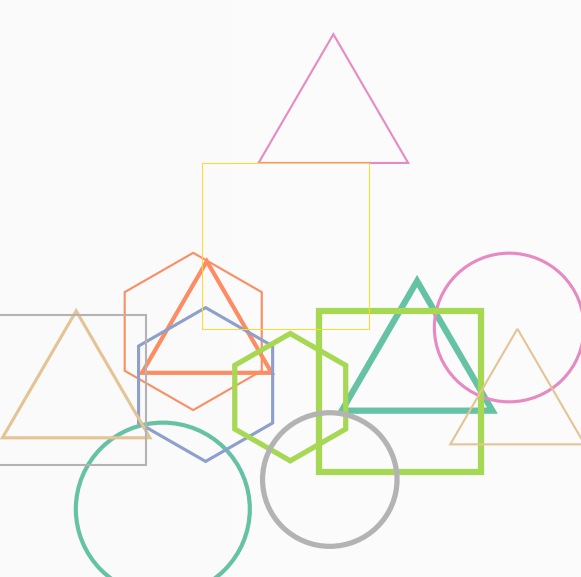[{"shape": "triangle", "thickness": 3, "radius": 0.75, "center": [0.718, 0.363]}, {"shape": "circle", "thickness": 2, "radius": 0.75, "center": [0.28, 0.118]}, {"shape": "triangle", "thickness": 2, "radius": 0.64, "center": [0.356, 0.418]}, {"shape": "hexagon", "thickness": 1, "radius": 0.68, "center": [0.332, 0.425]}, {"shape": "hexagon", "thickness": 1.5, "radius": 0.67, "center": [0.354, 0.333]}, {"shape": "circle", "thickness": 1.5, "radius": 0.64, "center": [0.876, 0.432]}, {"shape": "triangle", "thickness": 1, "radius": 0.74, "center": [0.574, 0.791]}, {"shape": "square", "thickness": 3, "radius": 0.7, "center": [0.689, 0.321]}, {"shape": "hexagon", "thickness": 2.5, "radius": 0.55, "center": [0.499, 0.311]}, {"shape": "square", "thickness": 0.5, "radius": 0.72, "center": [0.492, 0.573]}, {"shape": "triangle", "thickness": 1, "radius": 0.67, "center": [0.89, 0.296]}, {"shape": "triangle", "thickness": 1.5, "radius": 0.73, "center": [0.131, 0.314]}, {"shape": "circle", "thickness": 2.5, "radius": 0.58, "center": [0.567, 0.169]}, {"shape": "square", "thickness": 1, "radius": 0.65, "center": [0.12, 0.323]}]